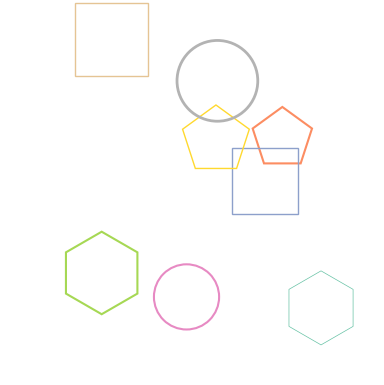[{"shape": "hexagon", "thickness": 0.5, "radius": 0.48, "center": [0.834, 0.2]}, {"shape": "pentagon", "thickness": 1.5, "radius": 0.41, "center": [0.733, 0.641]}, {"shape": "square", "thickness": 1, "radius": 0.42, "center": [0.688, 0.53]}, {"shape": "circle", "thickness": 1.5, "radius": 0.42, "center": [0.484, 0.229]}, {"shape": "hexagon", "thickness": 1.5, "radius": 0.54, "center": [0.264, 0.291]}, {"shape": "pentagon", "thickness": 1, "radius": 0.46, "center": [0.561, 0.636]}, {"shape": "square", "thickness": 1, "radius": 0.48, "center": [0.289, 0.898]}, {"shape": "circle", "thickness": 2, "radius": 0.52, "center": [0.565, 0.79]}]